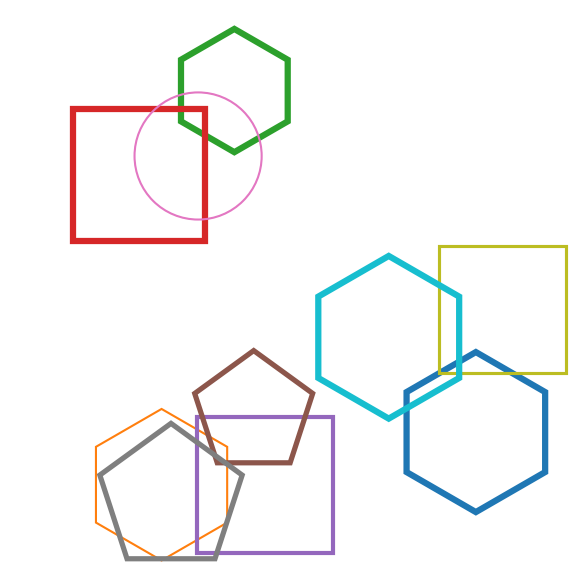[{"shape": "hexagon", "thickness": 3, "radius": 0.69, "center": [0.824, 0.251]}, {"shape": "hexagon", "thickness": 1, "radius": 0.66, "center": [0.28, 0.16]}, {"shape": "hexagon", "thickness": 3, "radius": 0.53, "center": [0.406, 0.842]}, {"shape": "square", "thickness": 3, "radius": 0.57, "center": [0.241, 0.697]}, {"shape": "square", "thickness": 2, "radius": 0.59, "center": [0.459, 0.159]}, {"shape": "pentagon", "thickness": 2.5, "radius": 0.54, "center": [0.439, 0.285]}, {"shape": "circle", "thickness": 1, "radius": 0.55, "center": [0.343, 0.729]}, {"shape": "pentagon", "thickness": 2.5, "radius": 0.65, "center": [0.296, 0.136]}, {"shape": "square", "thickness": 1.5, "radius": 0.55, "center": [0.87, 0.464]}, {"shape": "hexagon", "thickness": 3, "radius": 0.7, "center": [0.673, 0.415]}]